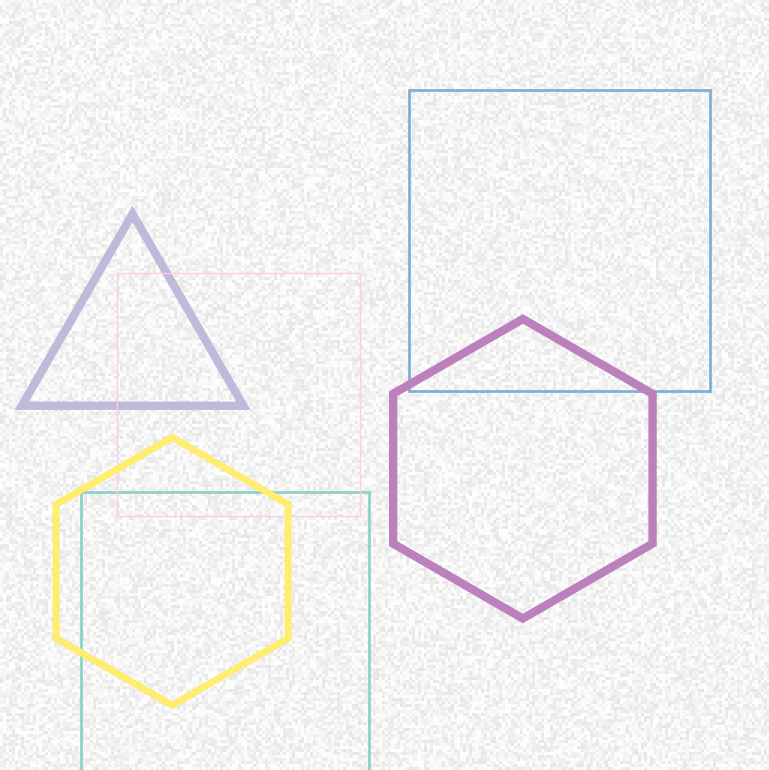[{"shape": "square", "thickness": 1, "radius": 0.94, "center": [0.292, 0.174]}, {"shape": "triangle", "thickness": 3, "radius": 0.83, "center": [0.172, 0.556]}, {"shape": "square", "thickness": 1, "radius": 0.98, "center": [0.727, 0.688]}, {"shape": "square", "thickness": 0.5, "radius": 0.79, "center": [0.31, 0.487]}, {"shape": "hexagon", "thickness": 3, "radius": 0.97, "center": [0.679, 0.391]}, {"shape": "hexagon", "thickness": 2.5, "radius": 0.87, "center": [0.224, 0.258]}]